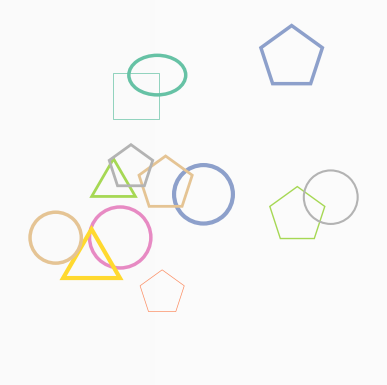[{"shape": "oval", "thickness": 2.5, "radius": 0.37, "center": [0.406, 0.805]}, {"shape": "square", "thickness": 0.5, "radius": 0.3, "center": [0.351, 0.751]}, {"shape": "pentagon", "thickness": 0.5, "radius": 0.3, "center": [0.418, 0.239]}, {"shape": "circle", "thickness": 3, "radius": 0.38, "center": [0.525, 0.495]}, {"shape": "pentagon", "thickness": 2.5, "radius": 0.42, "center": [0.753, 0.85]}, {"shape": "circle", "thickness": 2.5, "radius": 0.4, "center": [0.31, 0.383]}, {"shape": "pentagon", "thickness": 1, "radius": 0.37, "center": [0.767, 0.441]}, {"shape": "triangle", "thickness": 2, "radius": 0.33, "center": [0.293, 0.522]}, {"shape": "triangle", "thickness": 3, "radius": 0.42, "center": [0.236, 0.32]}, {"shape": "pentagon", "thickness": 2, "radius": 0.36, "center": [0.427, 0.523]}, {"shape": "circle", "thickness": 2.5, "radius": 0.33, "center": [0.144, 0.383]}, {"shape": "circle", "thickness": 1.5, "radius": 0.35, "center": [0.854, 0.488]}, {"shape": "pentagon", "thickness": 2, "radius": 0.3, "center": [0.338, 0.565]}]